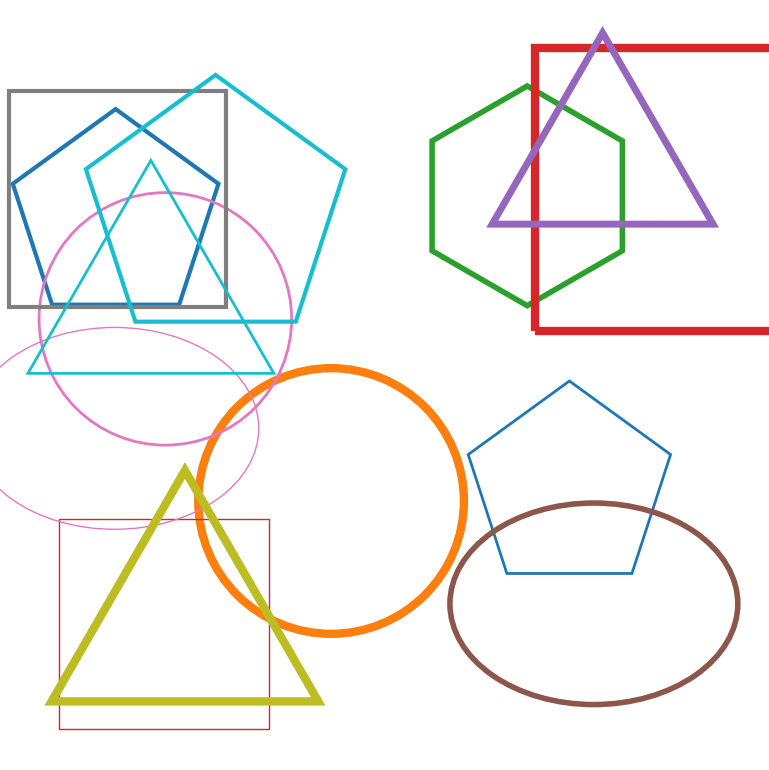[{"shape": "pentagon", "thickness": 1, "radius": 0.69, "center": [0.739, 0.367]}, {"shape": "pentagon", "thickness": 1.5, "radius": 0.7, "center": [0.15, 0.718]}, {"shape": "circle", "thickness": 3, "radius": 0.86, "center": [0.43, 0.349]}, {"shape": "hexagon", "thickness": 2, "radius": 0.71, "center": [0.685, 0.746]}, {"shape": "square", "thickness": 3, "radius": 0.92, "center": [0.878, 0.753]}, {"shape": "square", "thickness": 0.5, "radius": 0.68, "center": [0.213, 0.189]}, {"shape": "triangle", "thickness": 2.5, "radius": 0.83, "center": [0.783, 0.792]}, {"shape": "oval", "thickness": 2, "radius": 0.93, "center": [0.771, 0.216]}, {"shape": "circle", "thickness": 1, "radius": 0.82, "center": [0.215, 0.586]}, {"shape": "oval", "thickness": 0.5, "radius": 0.94, "center": [0.149, 0.444]}, {"shape": "square", "thickness": 1.5, "radius": 0.7, "center": [0.153, 0.742]}, {"shape": "triangle", "thickness": 3, "radius": 1.0, "center": [0.24, 0.189]}, {"shape": "triangle", "thickness": 1, "radius": 0.92, "center": [0.196, 0.607]}, {"shape": "pentagon", "thickness": 1.5, "radius": 0.89, "center": [0.28, 0.726]}]